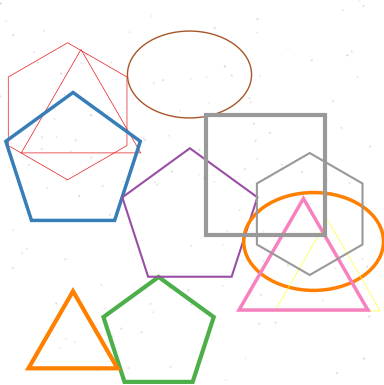[{"shape": "triangle", "thickness": 0.5, "radius": 0.9, "center": [0.21, 0.692]}, {"shape": "hexagon", "thickness": 0.5, "radius": 0.89, "center": [0.176, 0.711]}, {"shape": "pentagon", "thickness": 2.5, "radius": 0.92, "center": [0.19, 0.576]}, {"shape": "pentagon", "thickness": 3, "radius": 0.75, "center": [0.412, 0.13]}, {"shape": "pentagon", "thickness": 1.5, "radius": 0.92, "center": [0.493, 0.43]}, {"shape": "triangle", "thickness": 3, "radius": 0.67, "center": [0.19, 0.11]}, {"shape": "oval", "thickness": 2.5, "radius": 0.91, "center": [0.814, 0.373]}, {"shape": "triangle", "thickness": 0.5, "radius": 0.79, "center": [0.851, 0.271]}, {"shape": "oval", "thickness": 1, "radius": 0.81, "center": [0.492, 0.806]}, {"shape": "triangle", "thickness": 2.5, "radius": 0.97, "center": [0.788, 0.291]}, {"shape": "hexagon", "thickness": 1.5, "radius": 0.79, "center": [0.804, 0.444]}, {"shape": "square", "thickness": 3, "radius": 0.77, "center": [0.689, 0.546]}]